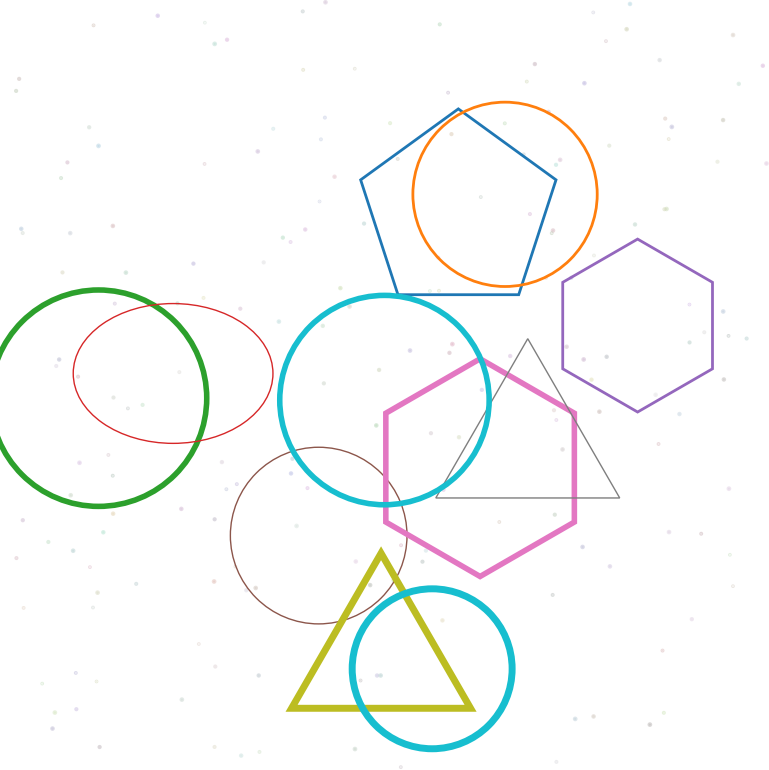[{"shape": "pentagon", "thickness": 1, "radius": 0.67, "center": [0.595, 0.725]}, {"shape": "circle", "thickness": 1, "radius": 0.6, "center": [0.656, 0.748]}, {"shape": "circle", "thickness": 2, "radius": 0.7, "center": [0.128, 0.483]}, {"shape": "oval", "thickness": 0.5, "radius": 0.65, "center": [0.225, 0.515]}, {"shape": "hexagon", "thickness": 1, "radius": 0.56, "center": [0.828, 0.577]}, {"shape": "circle", "thickness": 0.5, "radius": 0.57, "center": [0.414, 0.304]}, {"shape": "hexagon", "thickness": 2, "radius": 0.71, "center": [0.623, 0.393]}, {"shape": "triangle", "thickness": 0.5, "radius": 0.69, "center": [0.685, 0.422]}, {"shape": "triangle", "thickness": 2.5, "radius": 0.67, "center": [0.495, 0.147]}, {"shape": "circle", "thickness": 2.5, "radius": 0.52, "center": [0.561, 0.131]}, {"shape": "circle", "thickness": 2, "radius": 0.68, "center": [0.499, 0.48]}]